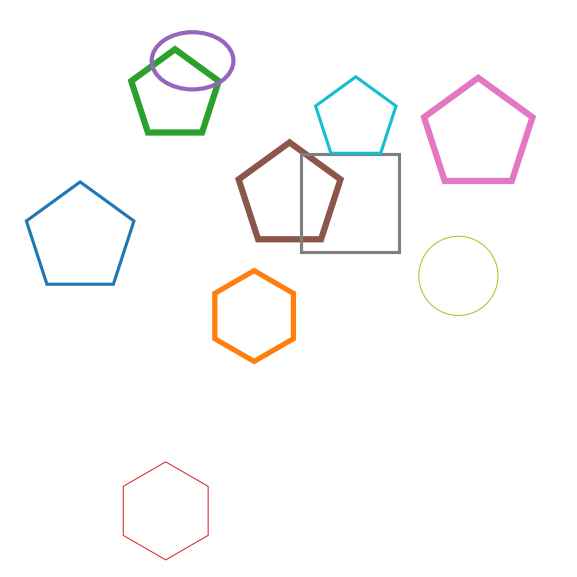[{"shape": "pentagon", "thickness": 1.5, "radius": 0.49, "center": [0.139, 0.586]}, {"shape": "hexagon", "thickness": 2.5, "radius": 0.39, "center": [0.44, 0.452]}, {"shape": "pentagon", "thickness": 3, "radius": 0.4, "center": [0.303, 0.834]}, {"shape": "hexagon", "thickness": 0.5, "radius": 0.42, "center": [0.287, 0.115]}, {"shape": "oval", "thickness": 2, "radius": 0.35, "center": [0.333, 0.894]}, {"shape": "pentagon", "thickness": 3, "radius": 0.46, "center": [0.501, 0.66]}, {"shape": "pentagon", "thickness": 3, "radius": 0.49, "center": [0.828, 0.766]}, {"shape": "square", "thickness": 1.5, "radius": 0.43, "center": [0.606, 0.648]}, {"shape": "circle", "thickness": 0.5, "radius": 0.34, "center": [0.794, 0.521]}, {"shape": "pentagon", "thickness": 1.5, "radius": 0.37, "center": [0.616, 0.793]}]